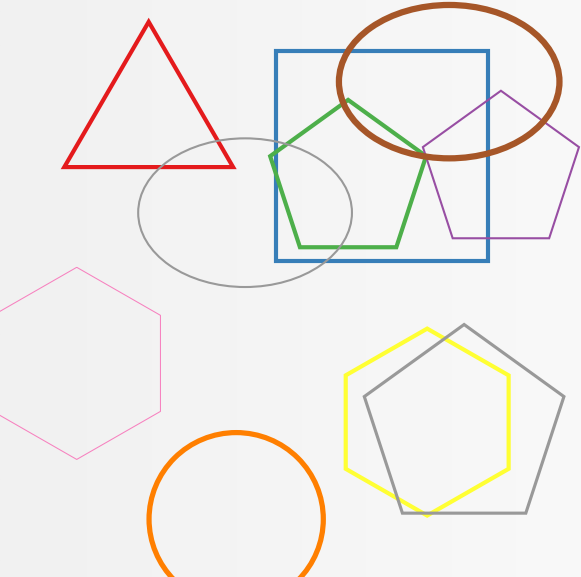[{"shape": "triangle", "thickness": 2, "radius": 0.84, "center": [0.256, 0.794]}, {"shape": "square", "thickness": 2, "radius": 0.91, "center": [0.657, 0.729]}, {"shape": "pentagon", "thickness": 2, "radius": 0.71, "center": [0.599, 0.685]}, {"shape": "pentagon", "thickness": 1, "radius": 0.71, "center": [0.862, 0.701]}, {"shape": "circle", "thickness": 2.5, "radius": 0.75, "center": [0.406, 0.1]}, {"shape": "hexagon", "thickness": 2, "radius": 0.81, "center": [0.735, 0.268]}, {"shape": "oval", "thickness": 3, "radius": 0.95, "center": [0.773, 0.858]}, {"shape": "hexagon", "thickness": 0.5, "radius": 0.83, "center": [0.132, 0.37]}, {"shape": "oval", "thickness": 1, "radius": 0.92, "center": [0.422, 0.631]}, {"shape": "pentagon", "thickness": 1.5, "radius": 0.9, "center": [0.798, 0.257]}]